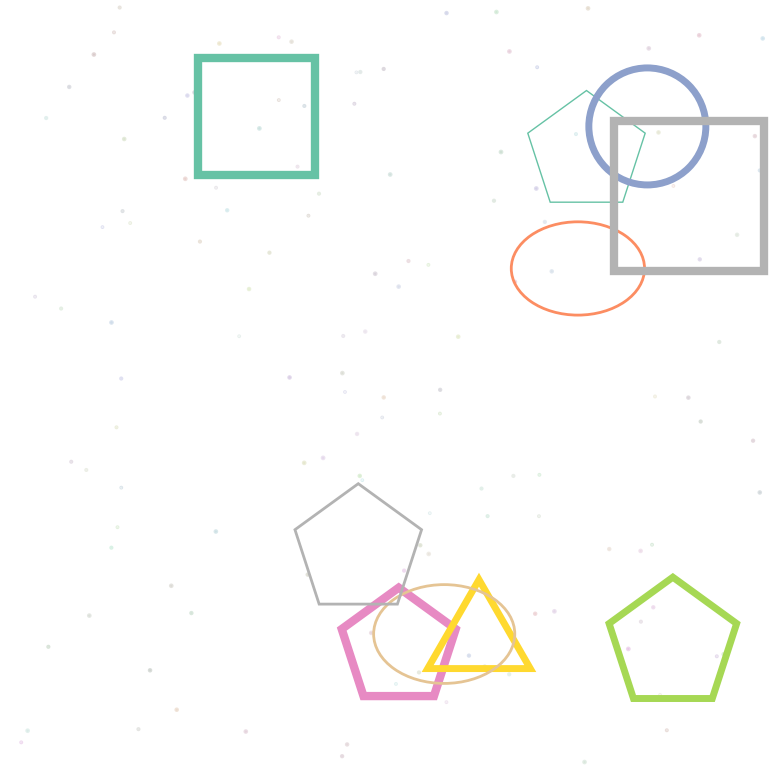[{"shape": "pentagon", "thickness": 0.5, "radius": 0.4, "center": [0.762, 0.802]}, {"shape": "square", "thickness": 3, "radius": 0.38, "center": [0.333, 0.848]}, {"shape": "oval", "thickness": 1, "radius": 0.43, "center": [0.751, 0.651]}, {"shape": "circle", "thickness": 2.5, "radius": 0.38, "center": [0.841, 0.836]}, {"shape": "pentagon", "thickness": 3, "radius": 0.39, "center": [0.518, 0.159]}, {"shape": "pentagon", "thickness": 2.5, "radius": 0.44, "center": [0.874, 0.163]}, {"shape": "triangle", "thickness": 2.5, "radius": 0.38, "center": [0.622, 0.17]}, {"shape": "oval", "thickness": 1, "radius": 0.46, "center": [0.577, 0.177]}, {"shape": "square", "thickness": 3, "radius": 0.49, "center": [0.895, 0.745]}, {"shape": "pentagon", "thickness": 1, "radius": 0.43, "center": [0.465, 0.285]}]